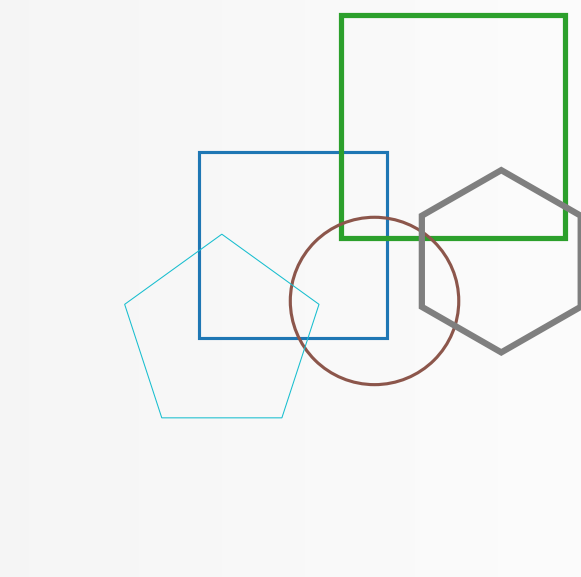[{"shape": "square", "thickness": 1.5, "radius": 0.81, "center": [0.504, 0.575]}, {"shape": "square", "thickness": 2.5, "radius": 0.96, "center": [0.779, 0.78]}, {"shape": "circle", "thickness": 1.5, "radius": 0.72, "center": [0.644, 0.478]}, {"shape": "hexagon", "thickness": 3, "radius": 0.79, "center": [0.862, 0.547]}, {"shape": "pentagon", "thickness": 0.5, "radius": 0.88, "center": [0.382, 0.418]}]